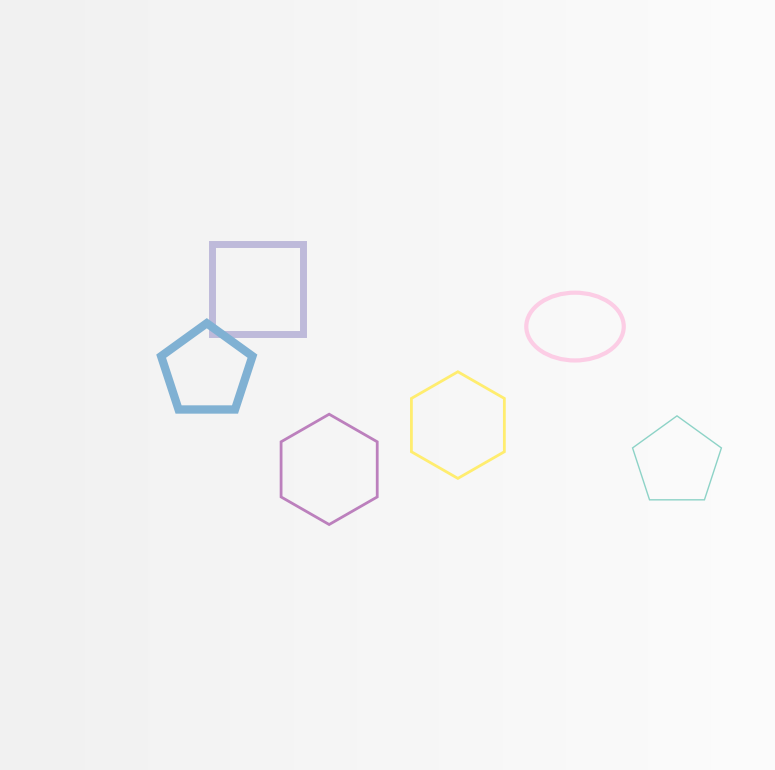[{"shape": "pentagon", "thickness": 0.5, "radius": 0.3, "center": [0.874, 0.4]}, {"shape": "square", "thickness": 2.5, "radius": 0.29, "center": [0.333, 0.625]}, {"shape": "pentagon", "thickness": 3, "radius": 0.31, "center": [0.267, 0.518]}, {"shape": "oval", "thickness": 1.5, "radius": 0.31, "center": [0.742, 0.576]}, {"shape": "hexagon", "thickness": 1, "radius": 0.36, "center": [0.425, 0.39]}, {"shape": "hexagon", "thickness": 1, "radius": 0.35, "center": [0.591, 0.448]}]